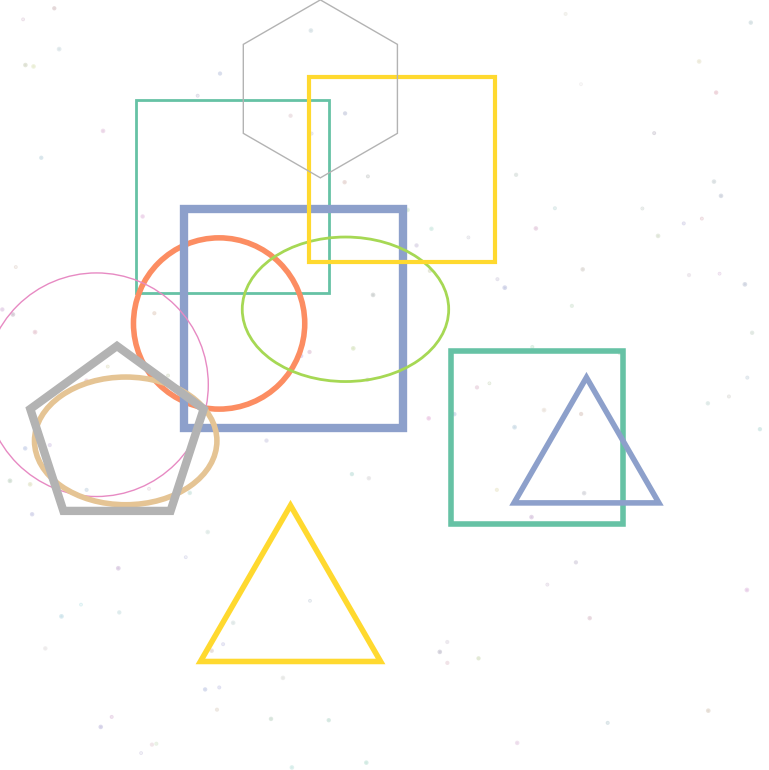[{"shape": "square", "thickness": 2, "radius": 0.56, "center": [0.697, 0.432]}, {"shape": "square", "thickness": 1, "radius": 0.63, "center": [0.302, 0.745]}, {"shape": "circle", "thickness": 2, "radius": 0.56, "center": [0.285, 0.58]}, {"shape": "triangle", "thickness": 2, "radius": 0.54, "center": [0.762, 0.401]}, {"shape": "square", "thickness": 3, "radius": 0.71, "center": [0.382, 0.587]}, {"shape": "circle", "thickness": 0.5, "radius": 0.73, "center": [0.125, 0.5]}, {"shape": "oval", "thickness": 1, "radius": 0.67, "center": [0.449, 0.598]}, {"shape": "triangle", "thickness": 2, "radius": 0.68, "center": [0.377, 0.208]}, {"shape": "square", "thickness": 1.5, "radius": 0.6, "center": [0.522, 0.78]}, {"shape": "oval", "thickness": 2, "radius": 0.59, "center": [0.163, 0.427]}, {"shape": "hexagon", "thickness": 0.5, "radius": 0.58, "center": [0.416, 0.885]}, {"shape": "pentagon", "thickness": 3, "radius": 0.59, "center": [0.152, 0.432]}]